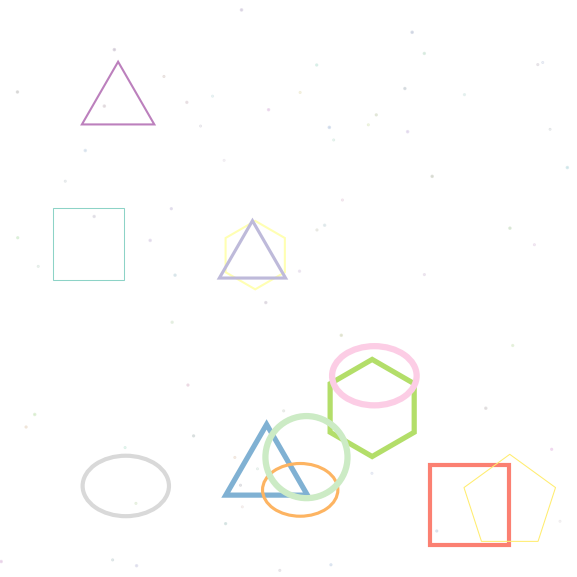[{"shape": "square", "thickness": 0.5, "radius": 0.31, "center": [0.153, 0.576]}, {"shape": "hexagon", "thickness": 1, "radius": 0.3, "center": [0.442, 0.557]}, {"shape": "triangle", "thickness": 1.5, "radius": 0.33, "center": [0.437, 0.551]}, {"shape": "square", "thickness": 2, "radius": 0.35, "center": [0.813, 0.124]}, {"shape": "triangle", "thickness": 2.5, "radius": 0.41, "center": [0.462, 0.183]}, {"shape": "oval", "thickness": 1.5, "radius": 0.33, "center": [0.52, 0.151]}, {"shape": "hexagon", "thickness": 2.5, "radius": 0.42, "center": [0.644, 0.293]}, {"shape": "oval", "thickness": 3, "radius": 0.37, "center": [0.648, 0.348]}, {"shape": "oval", "thickness": 2, "radius": 0.37, "center": [0.218, 0.158]}, {"shape": "triangle", "thickness": 1, "radius": 0.36, "center": [0.205, 0.82]}, {"shape": "circle", "thickness": 3, "radius": 0.36, "center": [0.531, 0.208]}, {"shape": "pentagon", "thickness": 0.5, "radius": 0.42, "center": [0.883, 0.129]}]